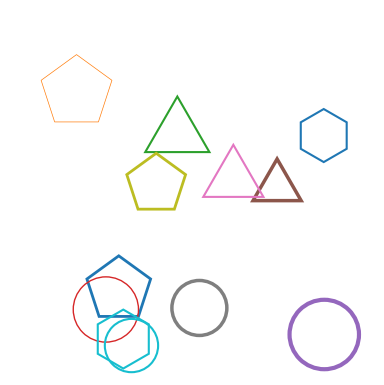[{"shape": "hexagon", "thickness": 1.5, "radius": 0.34, "center": [0.841, 0.648]}, {"shape": "pentagon", "thickness": 2, "radius": 0.43, "center": [0.308, 0.248]}, {"shape": "pentagon", "thickness": 0.5, "radius": 0.48, "center": [0.199, 0.762]}, {"shape": "triangle", "thickness": 1.5, "radius": 0.48, "center": [0.461, 0.653]}, {"shape": "circle", "thickness": 1, "radius": 0.42, "center": [0.275, 0.196]}, {"shape": "circle", "thickness": 3, "radius": 0.45, "center": [0.842, 0.131]}, {"shape": "triangle", "thickness": 2.5, "radius": 0.36, "center": [0.72, 0.515]}, {"shape": "triangle", "thickness": 1.5, "radius": 0.45, "center": [0.606, 0.534]}, {"shape": "circle", "thickness": 2.5, "radius": 0.36, "center": [0.518, 0.2]}, {"shape": "pentagon", "thickness": 2, "radius": 0.4, "center": [0.406, 0.522]}, {"shape": "circle", "thickness": 1.5, "radius": 0.35, "center": [0.341, 0.102]}, {"shape": "hexagon", "thickness": 1.5, "radius": 0.38, "center": [0.32, 0.119]}]